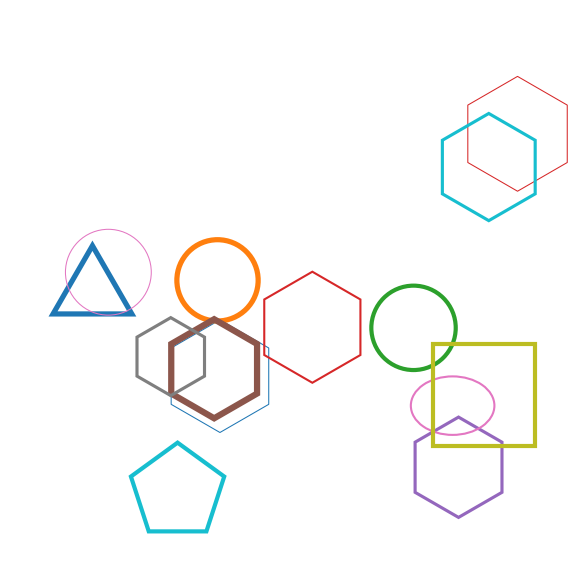[{"shape": "triangle", "thickness": 2.5, "radius": 0.39, "center": [0.16, 0.495]}, {"shape": "hexagon", "thickness": 0.5, "radius": 0.49, "center": [0.381, 0.348]}, {"shape": "circle", "thickness": 2.5, "radius": 0.35, "center": [0.377, 0.514]}, {"shape": "circle", "thickness": 2, "radius": 0.37, "center": [0.716, 0.431]}, {"shape": "hexagon", "thickness": 0.5, "radius": 0.5, "center": [0.896, 0.767]}, {"shape": "hexagon", "thickness": 1, "radius": 0.48, "center": [0.541, 0.432]}, {"shape": "hexagon", "thickness": 1.5, "radius": 0.43, "center": [0.794, 0.19]}, {"shape": "hexagon", "thickness": 3, "radius": 0.43, "center": [0.371, 0.361]}, {"shape": "oval", "thickness": 1, "radius": 0.36, "center": [0.784, 0.297]}, {"shape": "circle", "thickness": 0.5, "radius": 0.37, "center": [0.188, 0.528]}, {"shape": "hexagon", "thickness": 1.5, "radius": 0.34, "center": [0.296, 0.382]}, {"shape": "square", "thickness": 2, "radius": 0.44, "center": [0.838, 0.316]}, {"shape": "pentagon", "thickness": 2, "radius": 0.42, "center": [0.307, 0.148]}, {"shape": "hexagon", "thickness": 1.5, "radius": 0.46, "center": [0.846, 0.71]}]